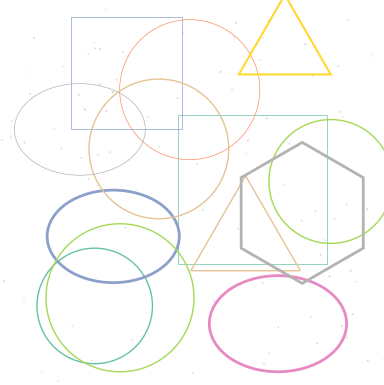[{"shape": "circle", "thickness": 1, "radius": 0.75, "center": [0.246, 0.205]}, {"shape": "square", "thickness": 0.5, "radius": 0.97, "center": [0.656, 0.509]}, {"shape": "circle", "thickness": 0.5, "radius": 0.91, "center": [0.493, 0.767]}, {"shape": "square", "thickness": 0.5, "radius": 0.72, "center": [0.328, 0.811]}, {"shape": "oval", "thickness": 2, "radius": 0.86, "center": [0.294, 0.386]}, {"shape": "oval", "thickness": 2, "radius": 0.89, "center": [0.722, 0.159]}, {"shape": "circle", "thickness": 1, "radius": 0.96, "center": [0.312, 0.227]}, {"shape": "circle", "thickness": 1, "radius": 0.8, "center": [0.859, 0.529]}, {"shape": "triangle", "thickness": 1.5, "radius": 0.69, "center": [0.74, 0.876]}, {"shape": "triangle", "thickness": 1, "radius": 0.82, "center": [0.638, 0.379]}, {"shape": "circle", "thickness": 1, "radius": 0.91, "center": [0.413, 0.613]}, {"shape": "oval", "thickness": 0.5, "radius": 0.85, "center": [0.207, 0.664]}, {"shape": "hexagon", "thickness": 2, "radius": 0.92, "center": [0.785, 0.447]}]